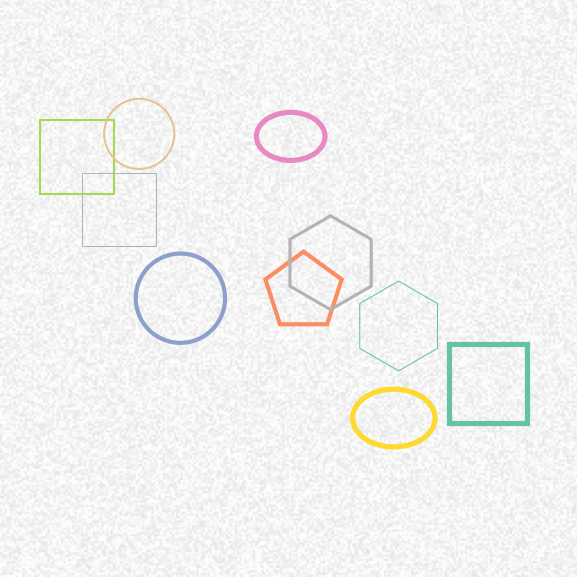[{"shape": "hexagon", "thickness": 0.5, "radius": 0.39, "center": [0.69, 0.435]}, {"shape": "square", "thickness": 2.5, "radius": 0.34, "center": [0.845, 0.335]}, {"shape": "pentagon", "thickness": 2, "radius": 0.35, "center": [0.526, 0.494]}, {"shape": "circle", "thickness": 2, "radius": 0.39, "center": [0.312, 0.483]}, {"shape": "oval", "thickness": 2.5, "radius": 0.3, "center": [0.503, 0.763]}, {"shape": "square", "thickness": 1, "radius": 0.32, "center": [0.134, 0.727]}, {"shape": "oval", "thickness": 2.5, "radius": 0.36, "center": [0.682, 0.275]}, {"shape": "circle", "thickness": 1, "radius": 0.3, "center": [0.241, 0.767]}, {"shape": "hexagon", "thickness": 1.5, "radius": 0.41, "center": [0.572, 0.544]}, {"shape": "square", "thickness": 0.5, "radius": 0.32, "center": [0.206, 0.636]}]